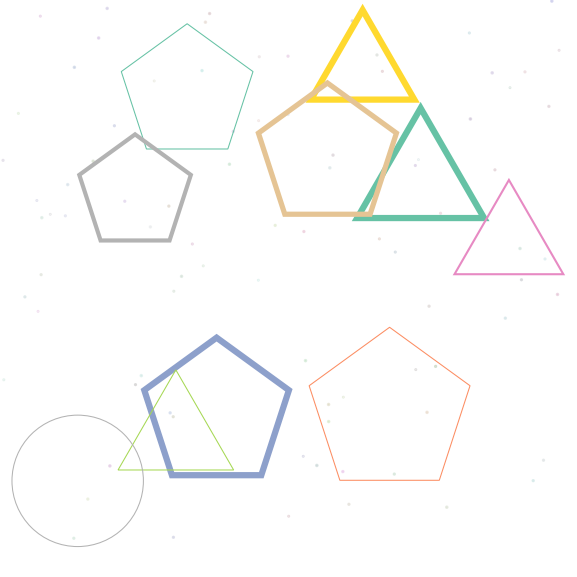[{"shape": "pentagon", "thickness": 0.5, "radius": 0.6, "center": [0.324, 0.838]}, {"shape": "triangle", "thickness": 3, "radius": 0.63, "center": [0.728, 0.685]}, {"shape": "pentagon", "thickness": 0.5, "radius": 0.73, "center": [0.675, 0.286]}, {"shape": "pentagon", "thickness": 3, "radius": 0.66, "center": [0.375, 0.283]}, {"shape": "triangle", "thickness": 1, "radius": 0.54, "center": [0.881, 0.579]}, {"shape": "triangle", "thickness": 0.5, "radius": 0.58, "center": [0.304, 0.243]}, {"shape": "triangle", "thickness": 3, "radius": 0.52, "center": [0.628, 0.878]}, {"shape": "pentagon", "thickness": 2.5, "radius": 0.63, "center": [0.567, 0.73]}, {"shape": "pentagon", "thickness": 2, "radius": 0.51, "center": [0.234, 0.665]}, {"shape": "circle", "thickness": 0.5, "radius": 0.57, "center": [0.135, 0.166]}]